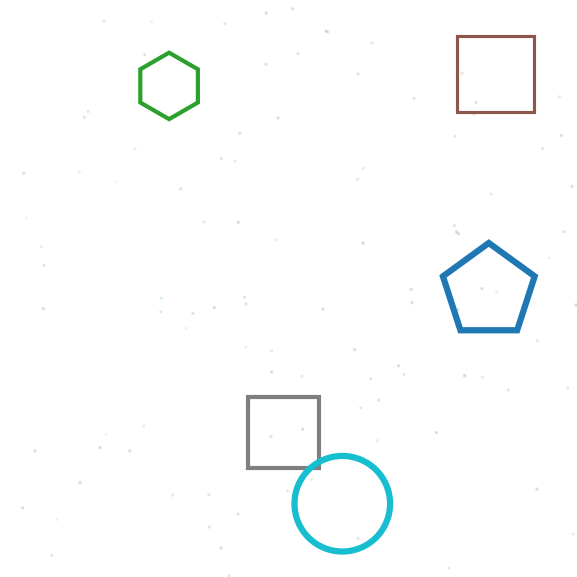[{"shape": "pentagon", "thickness": 3, "radius": 0.42, "center": [0.846, 0.495]}, {"shape": "hexagon", "thickness": 2, "radius": 0.29, "center": [0.293, 0.85]}, {"shape": "square", "thickness": 1.5, "radius": 0.33, "center": [0.858, 0.871]}, {"shape": "square", "thickness": 2, "radius": 0.31, "center": [0.49, 0.25]}, {"shape": "circle", "thickness": 3, "radius": 0.41, "center": [0.593, 0.127]}]